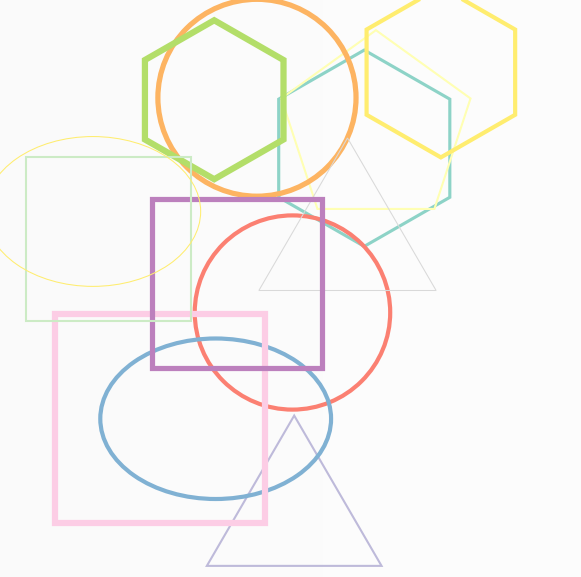[{"shape": "hexagon", "thickness": 1.5, "radius": 0.85, "center": [0.627, 0.742]}, {"shape": "pentagon", "thickness": 1, "radius": 0.86, "center": [0.647, 0.776]}, {"shape": "triangle", "thickness": 1, "radius": 0.87, "center": [0.506, 0.106]}, {"shape": "circle", "thickness": 2, "radius": 0.84, "center": [0.503, 0.458]}, {"shape": "oval", "thickness": 2, "radius": 0.99, "center": [0.371, 0.274]}, {"shape": "circle", "thickness": 2.5, "radius": 0.85, "center": [0.442, 0.83]}, {"shape": "hexagon", "thickness": 3, "radius": 0.69, "center": [0.369, 0.826]}, {"shape": "square", "thickness": 3, "radius": 0.9, "center": [0.275, 0.274]}, {"shape": "triangle", "thickness": 0.5, "radius": 0.88, "center": [0.598, 0.584]}, {"shape": "square", "thickness": 2.5, "radius": 0.73, "center": [0.408, 0.508]}, {"shape": "square", "thickness": 1, "radius": 0.71, "center": [0.187, 0.585]}, {"shape": "hexagon", "thickness": 2, "radius": 0.74, "center": [0.758, 0.874]}, {"shape": "oval", "thickness": 0.5, "radius": 0.93, "center": [0.16, 0.633]}]